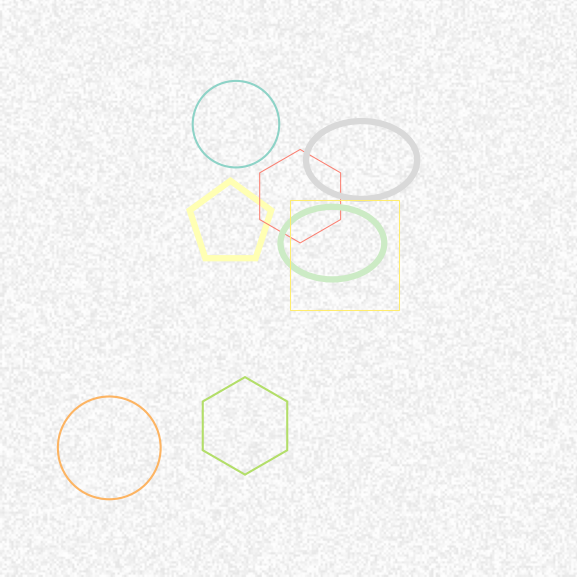[{"shape": "circle", "thickness": 1, "radius": 0.37, "center": [0.409, 0.784]}, {"shape": "pentagon", "thickness": 3, "radius": 0.37, "center": [0.399, 0.612]}, {"shape": "hexagon", "thickness": 0.5, "radius": 0.4, "center": [0.52, 0.659]}, {"shape": "circle", "thickness": 1, "radius": 0.44, "center": [0.189, 0.224]}, {"shape": "hexagon", "thickness": 1, "radius": 0.42, "center": [0.424, 0.262]}, {"shape": "oval", "thickness": 3, "radius": 0.48, "center": [0.626, 0.722]}, {"shape": "oval", "thickness": 3, "radius": 0.45, "center": [0.576, 0.578]}, {"shape": "square", "thickness": 0.5, "radius": 0.47, "center": [0.597, 0.558]}]